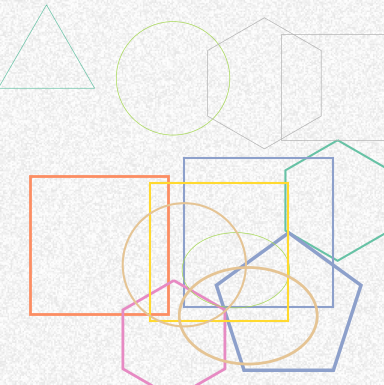[{"shape": "triangle", "thickness": 0.5, "radius": 0.72, "center": [0.121, 0.843]}, {"shape": "hexagon", "thickness": 1.5, "radius": 0.78, "center": [0.877, 0.479]}, {"shape": "square", "thickness": 2, "radius": 0.9, "center": [0.257, 0.364]}, {"shape": "square", "thickness": 1.5, "radius": 0.97, "center": [0.671, 0.396]}, {"shape": "pentagon", "thickness": 2.5, "radius": 0.99, "center": [0.75, 0.198]}, {"shape": "hexagon", "thickness": 2, "radius": 0.76, "center": [0.452, 0.119]}, {"shape": "circle", "thickness": 0.5, "radius": 0.74, "center": [0.449, 0.797]}, {"shape": "oval", "thickness": 0.5, "radius": 0.7, "center": [0.613, 0.298]}, {"shape": "square", "thickness": 1.5, "radius": 0.9, "center": [0.569, 0.345]}, {"shape": "oval", "thickness": 2, "radius": 0.9, "center": [0.645, 0.18]}, {"shape": "circle", "thickness": 1.5, "radius": 0.8, "center": [0.479, 0.312]}, {"shape": "hexagon", "thickness": 0.5, "radius": 0.85, "center": [0.687, 0.784]}, {"shape": "square", "thickness": 0.5, "radius": 0.69, "center": [0.867, 0.774]}]